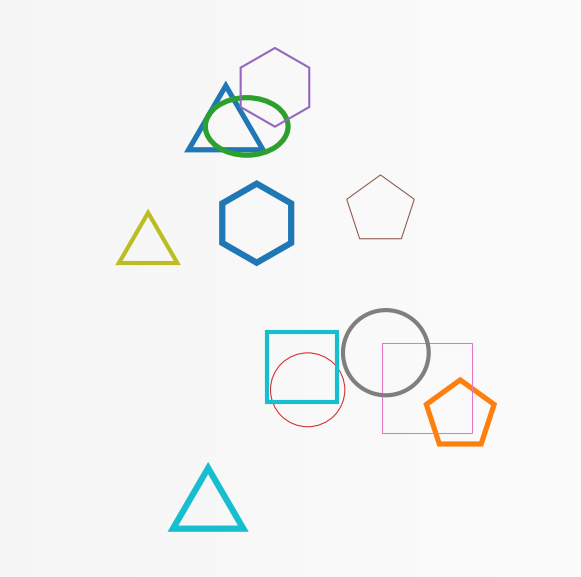[{"shape": "hexagon", "thickness": 3, "radius": 0.34, "center": [0.442, 0.613]}, {"shape": "triangle", "thickness": 2.5, "radius": 0.37, "center": [0.388, 0.777]}, {"shape": "pentagon", "thickness": 2.5, "radius": 0.31, "center": [0.792, 0.28]}, {"shape": "oval", "thickness": 2.5, "radius": 0.36, "center": [0.424, 0.78]}, {"shape": "circle", "thickness": 0.5, "radius": 0.32, "center": [0.529, 0.324]}, {"shape": "hexagon", "thickness": 1, "radius": 0.34, "center": [0.473, 0.848]}, {"shape": "pentagon", "thickness": 0.5, "radius": 0.31, "center": [0.655, 0.635]}, {"shape": "square", "thickness": 0.5, "radius": 0.39, "center": [0.734, 0.327]}, {"shape": "circle", "thickness": 2, "radius": 0.37, "center": [0.664, 0.388]}, {"shape": "triangle", "thickness": 2, "radius": 0.29, "center": [0.255, 0.573]}, {"shape": "triangle", "thickness": 3, "radius": 0.35, "center": [0.358, 0.119]}, {"shape": "square", "thickness": 2, "radius": 0.3, "center": [0.519, 0.364]}]